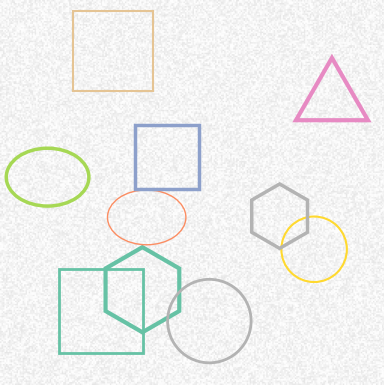[{"shape": "hexagon", "thickness": 3, "radius": 0.55, "center": [0.37, 0.247]}, {"shape": "square", "thickness": 2, "radius": 0.55, "center": [0.262, 0.193]}, {"shape": "oval", "thickness": 1, "radius": 0.51, "center": [0.381, 0.435]}, {"shape": "square", "thickness": 2.5, "radius": 0.42, "center": [0.434, 0.593]}, {"shape": "triangle", "thickness": 3, "radius": 0.54, "center": [0.862, 0.742]}, {"shape": "oval", "thickness": 2.5, "radius": 0.54, "center": [0.124, 0.54]}, {"shape": "circle", "thickness": 1.5, "radius": 0.43, "center": [0.816, 0.353]}, {"shape": "square", "thickness": 1.5, "radius": 0.52, "center": [0.293, 0.867]}, {"shape": "hexagon", "thickness": 2.5, "radius": 0.42, "center": [0.726, 0.439]}, {"shape": "circle", "thickness": 2, "radius": 0.54, "center": [0.544, 0.166]}]